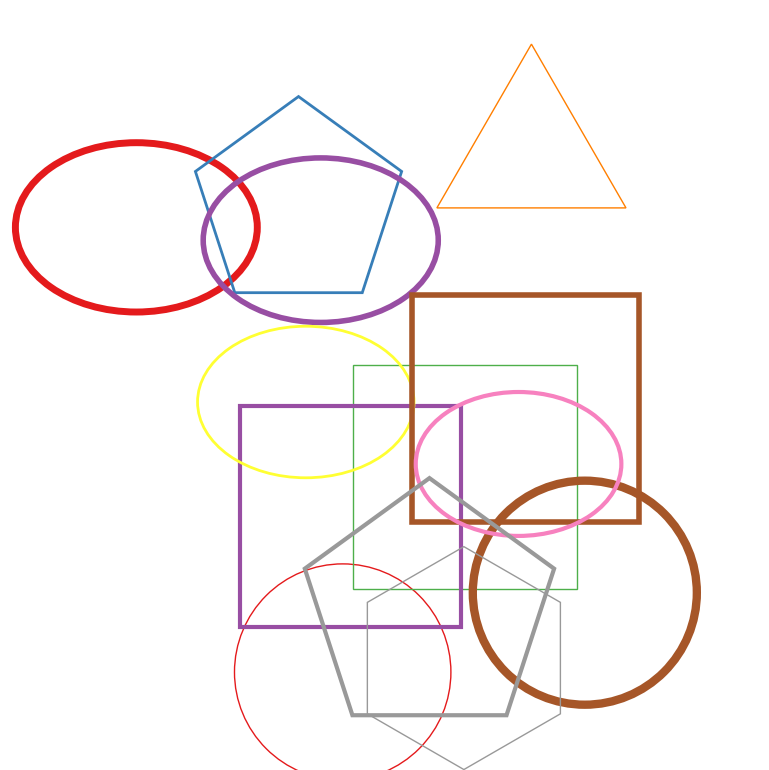[{"shape": "circle", "thickness": 0.5, "radius": 0.7, "center": [0.445, 0.127]}, {"shape": "oval", "thickness": 2.5, "radius": 0.79, "center": [0.177, 0.705]}, {"shape": "pentagon", "thickness": 1, "radius": 0.7, "center": [0.388, 0.734]}, {"shape": "square", "thickness": 0.5, "radius": 0.73, "center": [0.603, 0.381]}, {"shape": "square", "thickness": 1.5, "radius": 0.72, "center": [0.455, 0.33]}, {"shape": "oval", "thickness": 2, "radius": 0.76, "center": [0.417, 0.688]}, {"shape": "triangle", "thickness": 0.5, "radius": 0.71, "center": [0.69, 0.801]}, {"shape": "oval", "thickness": 1, "radius": 0.7, "center": [0.397, 0.478]}, {"shape": "circle", "thickness": 3, "radius": 0.73, "center": [0.76, 0.23]}, {"shape": "square", "thickness": 2, "radius": 0.74, "center": [0.682, 0.47]}, {"shape": "oval", "thickness": 1.5, "radius": 0.67, "center": [0.673, 0.397]}, {"shape": "hexagon", "thickness": 0.5, "radius": 0.72, "center": [0.602, 0.145]}, {"shape": "pentagon", "thickness": 1.5, "radius": 0.85, "center": [0.558, 0.209]}]